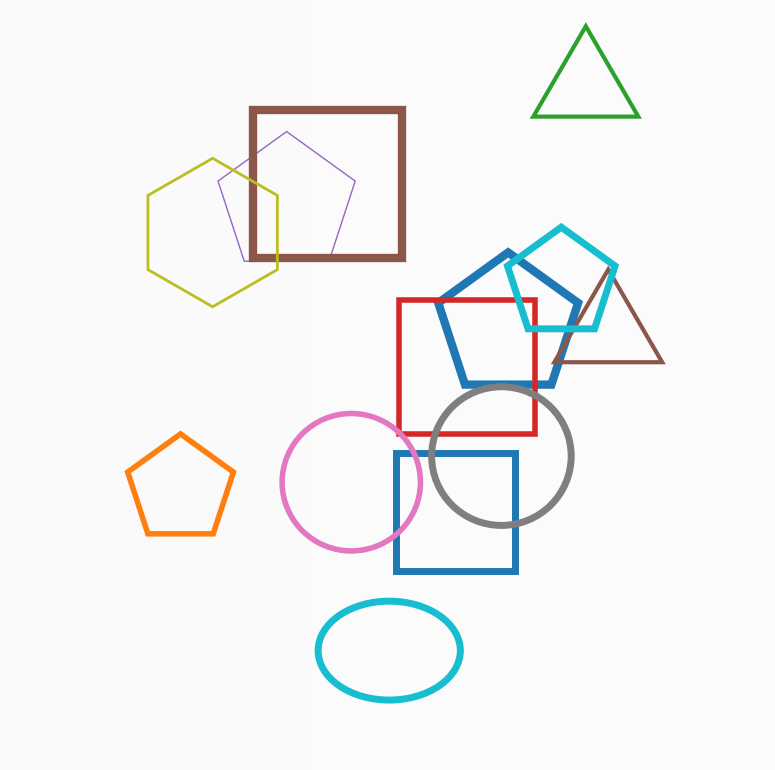[{"shape": "square", "thickness": 2.5, "radius": 0.38, "center": [0.588, 0.335]}, {"shape": "pentagon", "thickness": 3, "radius": 0.47, "center": [0.656, 0.577]}, {"shape": "pentagon", "thickness": 2, "radius": 0.36, "center": [0.233, 0.365]}, {"shape": "triangle", "thickness": 1.5, "radius": 0.39, "center": [0.756, 0.888]}, {"shape": "square", "thickness": 2, "radius": 0.44, "center": [0.603, 0.523]}, {"shape": "pentagon", "thickness": 0.5, "radius": 0.47, "center": [0.37, 0.736]}, {"shape": "square", "thickness": 3, "radius": 0.48, "center": [0.423, 0.761]}, {"shape": "triangle", "thickness": 1.5, "radius": 0.4, "center": [0.785, 0.57]}, {"shape": "circle", "thickness": 2, "radius": 0.45, "center": [0.453, 0.374]}, {"shape": "circle", "thickness": 2.5, "radius": 0.45, "center": [0.647, 0.408]}, {"shape": "hexagon", "thickness": 1, "radius": 0.48, "center": [0.274, 0.698]}, {"shape": "pentagon", "thickness": 2.5, "radius": 0.36, "center": [0.724, 0.632]}, {"shape": "oval", "thickness": 2.5, "radius": 0.46, "center": [0.502, 0.155]}]